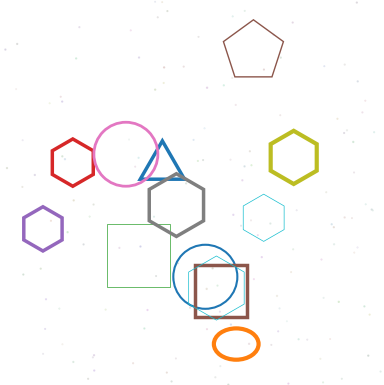[{"shape": "triangle", "thickness": 2.5, "radius": 0.33, "center": [0.422, 0.568]}, {"shape": "circle", "thickness": 1.5, "radius": 0.42, "center": [0.533, 0.281]}, {"shape": "oval", "thickness": 3, "radius": 0.29, "center": [0.614, 0.106]}, {"shape": "square", "thickness": 0.5, "radius": 0.41, "center": [0.36, 0.336]}, {"shape": "hexagon", "thickness": 2.5, "radius": 0.31, "center": [0.189, 0.578]}, {"shape": "hexagon", "thickness": 2.5, "radius": 0.29, "center": [0.112, 0.406]}, {"shape": "square", "thickness": 2.5, "radius": 0.34, "center": [0.574, 0.245]}, {"shape": "pentagon", "thickness": 1, "radius": 0.41, "center": [0.658, 0.867]}, {"shape": "circle", "thickness": 2, "radius": 0.42, "center": [0.327, 0.599]}, {"shape": "hexagon", "thickness": 2.5, "radius": 0.41, "center": [0.458, 0.467]}, {"shape": "hexagon", "thickness": 3, "radius": 0.35, "center": [0.763, 0.591]}, {"shape": "hexagon", "thickness": 0.5, "radius": 0.31, "center": [0.685, 0.434]}, {"shape": "hexagon", "thickness": 0.5, "radius": 0.42, "center": [0.562, 0.252]}]